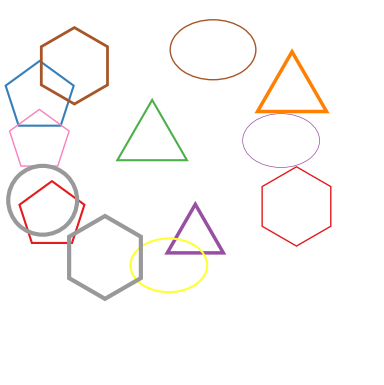[{"shape": "pentagon", "thickness": 1.5, "radius": 0.44, "center": [0.135, 0.441]}, {"shape": "hexagon", "thickness": 1, "radius": 0.51, "center": [0.77, 0.464]}, {"shape": "pentagon", "thickness": 1.5, "radius": 0.46, "center": [0.103, 0.749]}, {"shape": "triangle", "thickness": 1.5, "radius": 0.52, "center": [0.395, 0.636]}, {"shape": "oval", "thickness": 0.5, "radius": 0.5, "center": [0.73, 0.635]}, {"shape": "triangle", "thickness": 2.5, "radius": 0.42, "center": [0.507, 0.385]}, {"shape": "triangle", "thickness": 2.5, "radius": 0.52, "center": [0.759, 0.762]}, {"shape": "oval", "thickness": 1.5, "radius": 0.5, "center": [0.438, 0.311]}, {"shape": "hexagon", "thickness": 2, "radius": 0.5, "center": [0.193, 0.829]}, {"shape": "oval", "thickness": 1, "radius": 0.56, "center": [0.553, 0.871]}, {"shape": "pentagon", "thickness": 1, "radius": 0.41, "center": [0.102, 0.634]}, {"shape": "hexagon", "thickness": 3, "radius": 0.54, "center": [0.273, 0.331]}, {"shape": "circle", "thickness": 3, "radius": 0.45, "center": [0.111, 0.48]}]